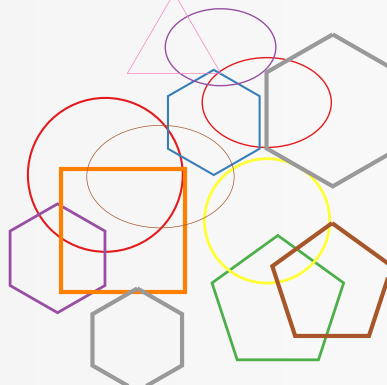[{"shape": "circle", "thickness": 1.5, "radius": 1.0, "center": [0.272, 0.546]}, {"shape": "oval", "thickness": 1, "radius": 0.83, "center": [0.688, 0.734]}, {"shape": "hexagon", "thickness": 1.5, "radius": 0.68, "center": [0.552, 0.682]}, {"shape": "pentagon", "thickness": 2, "radius": 0.89, "center": [0.717, 0.21]}, {"shape": "hexagon", "thickness": 2, "radius": 0.71, "center": [0.148, 0.329]}, {"shape": "oval", "thickness": 1, "radius": 0.71, "center": [0.569, 0.877]}, {"shape": "square", "thickness": 3, "radius": 0.8, "center": [0.317, 0.401]}, {"shape": "circle", "thickness": 2, "radius": 0.81, "center": [0.689, 0.426]}, {"shape": "oval", "thickness": 0.5, "radius": 0.95, "center": [0.414, 0.541]}, {"shape": "pentagon", "thickness": 3, "radius": 0.81, "center": [0.857, 0.259]}, {"shape": "triangle", "thickness": 0.5, "radius": 0.7, "center": [0.449, 0.879]}, {"shape": "hexagon", "thickness": 3, "radius": 0.99, "center": [0.859, 0.713]}, {"shape": "hexagon", "thickness": 3, "radius": 0.67, "center": [0.354, 0.117]}]